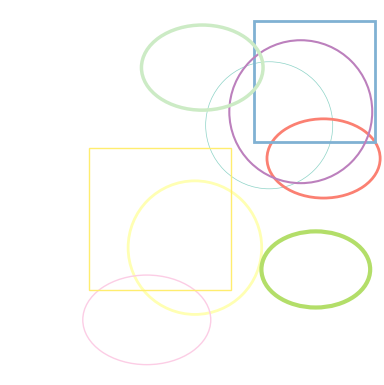[{"shape": "circle", "thickness": 0.5, "radius": 0.83, "center": [0.699, 0.675]}, {"shape": "circle", "thickness": 2, "radius": 0.87, "center": [0.506, 0.357]}, {"shape": "oval", "thickness": 2, "radius": 0.73, "center": [0.84, 0.588]}, {"shape": "square", "thickness": 2, "radius": 0.78, "center": [0.817, 0.788]}, {"shape": "oval", "thickness": 3, "radius": 0.71, "center": [0.82, 0.3]}, {"shape": "oval", "thickness": 1, "radius": 0.83, "center": [0.381, 0.169]}, {"shape": "circle", "thickness": 1.5, "radius": 0.93, "center": [0.781, 0.71]}, {"shape": "oval", "thickness": 2.5, "radius": 0.79, "center": [0.525, 0.824]}, {"shape": "square", "thickness": 1, "radius": 0.92, "center": [0.416, 0.432]}]